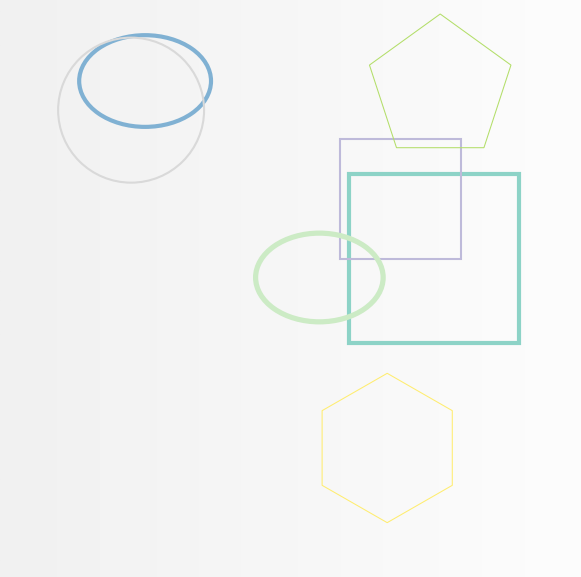[{"shape": "square", "thickness": 2, "radius": 0.73, "center": [0.746, 0.552]}, {"shape": "square", "thickness": 1, "radius": 0.52, "center": [0.689, 0.654]}, {"shape": "oval", "thickness": 2, "radius": 0.57, "center": [0.25, 0.859]}, {"shape": "pentagon", "thickness": 0.5, "radius": 0.64, "center": [0.757, 0.847]}, {"shape": "circle", "thickness": 1, "radius": 0.63, "center": [0.226, 0.808]}, {"shape": "oval", "thickness": 2.5, "radius": 0.55, "center": [0.549, 0.519]}, {"shape": "hexagon", "thickness": 0.5, "radius": 0.65, "center": [0.666, 0.223]}]